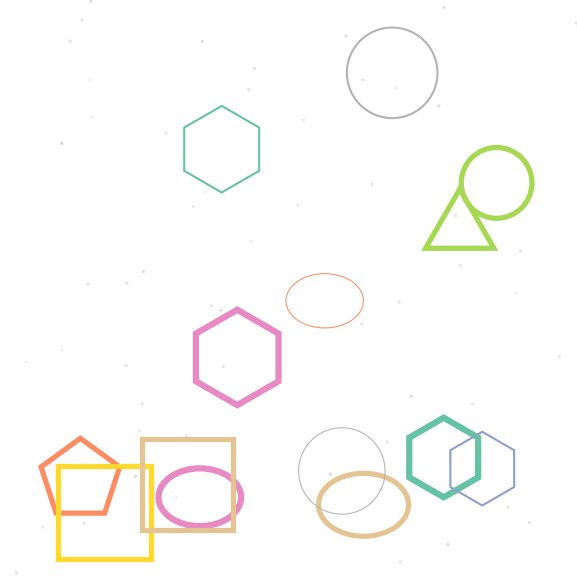[{"shape": "hexagon", "thickness": 1, "radius": 0.37, "center": [0.384, 0.741]}, {"shape": "hexagon", "thickness": 3, "radius": 0.34, "center": [0.768, 0.207]}, {"shape": "pentagon", "thickness": 2.5, "radius": 0.36, "center": [0.139, 0.168]}, {"shape": "oval", "thickness": 0.5, "radius": 0.34, "center": [0.562, 0.478]}, {"shape": "hexagon", "thickness": 1, "radius": 0.32, "center": [0.835, 0.188]}, {"shape": "hexagon", "thickness": 3, "radius": 0.41, "center": [0.411, 0.38]}, {"shape": "oval", "thickness": 3, "radius": 0.36, "center": [0.346, 0.138]}, {"shape": "triangle", "thickness": 2.5, "radius": 0.34, "center": [0.796, 0.603]}, {"shape": "circle", "thickness": 2.5, "radius": 0.31, "center": [0.86, 0.682]}, {"shape": "square", "thickness": 2.5, "radius": 0.4, "center": [0.181, 0.111]}, {"shape": "square", "thickness": 2.5, "radius": 0.39, "center": [0.325, 0.16]}, {"shape": "oval", "thickness": 2.5, "radius": 0.39, "center": [0.63, 0.125]}, {"shape": "circle", "thickness": 0.5, "radius": 0.37, "center": [0.592, 0.184]}, {"shape": "circle", "thickness": 1, "radius": 0.39, "center": [0.679, 0.873]}]